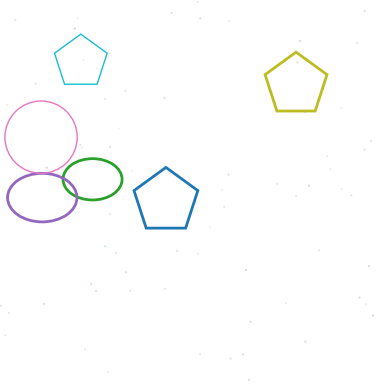[{"shape": "pentagon", "thickness": 2, "radius": 0.44, "center": [0.431, 0.478]}, {"shape": "oval", "thickness": 2, "radius": 0.38, "center": [0.24, 0.534]}, {"shape": "oval", "thickness": 2, "radius": 0.45, "center": [0.11, 0.487]}, {"shape": "circle", "thickness": 1, "radius": 0.47, "center": [0.107, 0.644]}, {"shape": "pentagon", "thickness": 2, "radius": 0.42, "center": [0.769, 0.78]}, {"shape": "pentagon", "thickness": 1, "radius": 0.36, "center": [0.21, 0.839]}]